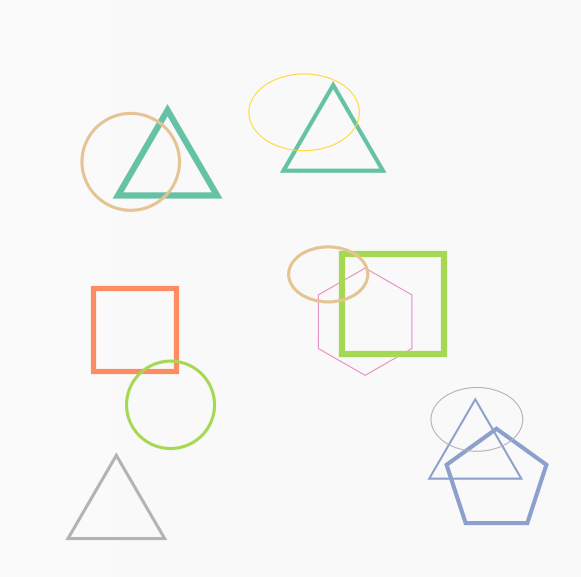[{"shape": "triangle", "thickness": 3, "radius": 0.49, "center": [0.288, 0.71]}, {"shape": "triangle", "thickness": 2, "radius": 0.49, "center": [0.573, 0.753]}, {"shape": "square", "thickness": 2.5, "radius": 0.36, "center": [0.232, 0.429]}, {"shape": "triangle", "thickness": 1, "radius": 0.46, "center": [0.818, 0.216]}, {"shape": "pentagon", "thickness": 2, "radius": 0.45, "center": [0.854, 0.166]}, {"shape": "hexagon", "thickness": 0.5, "radius": 0.46, "center": [0.628, 0.442]}, {"shape": "square", "thickness": 3, "radius": 0.44, "center": [0.676, 0.473]}, {"shape": "circle", "thickness": 1.5, "radius": 0.38, "center": [0.293, 0.298]}, {"shape": "oval", "thickness": 0.5, "radius": 0.47, "center": [0.523, 0.805]}, {"shape": "circle", "thickness": 1.5, "radius": 0.42, "center": [0.225, 0.719]}, {"shape": "oval", "thickness": 1.5, "radius": 0.34, "center": [0.565, 0.524]}, {"shape": "oval", "thickness": 0.5, "radius": 0.39, "center": [0.82, 0.273]}, {"shape": "triangle", "thickness": 1.5, "radius": 0.48, "center": [0.2, 0.115]}]